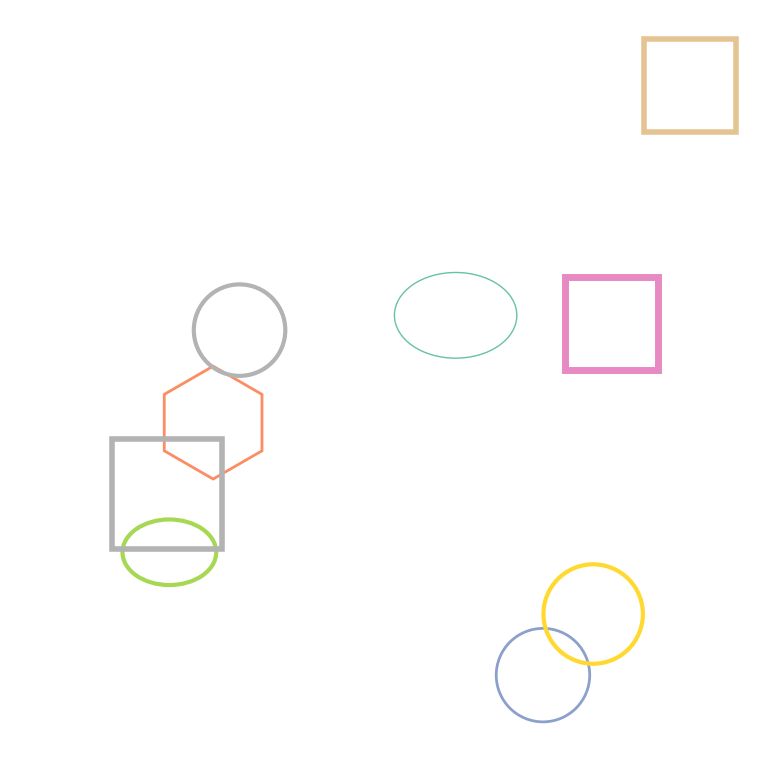[{"shape": "oval", "thickness": 0.5, "radius": 0.4, "center": [0.592, 0.59]}, {"shape": "hexagon", "thickness": 1, "radius": 0.37, "center": [0.277, 0.451]}, {"shape": "circle", "thickness": 1, "radius": 0.3, "center": [0.705, 0.123]}, {"shape": "square", "thickness": 2.5, "radius": 0.3, "center": [0.794, 0.58]}, {"shape": "oval", "thickness": 1.5, "radius": 0.3, "center": [0.22, 0.283]}, {"shape": "circle", "thickness": 1.5, "radius": 0.32, "center": [0.77, 0.203]}, {"shape": "square", "thickness": 2, "radius": 0.3, "center": [0.896, 0.889]}, {"shape": "circle", "thickness": 1.5, "radius": 0.3, "center": [0.311, 0.571]}, {"shape": "square", "thickness": 2, "radius": 0.36, "center": [0.216, 0.358]}]